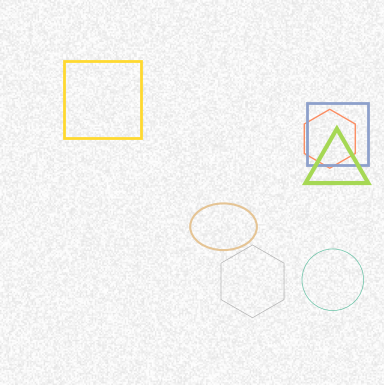[{"shape": "circle", "thickness": 0.5, "radius": 0.4, "center": [0.864, 0.273]}, {"shape": "hexagon", "thickness": 1, "radius": 0.38, "center": [0.857, 0.64]}, {"shape": "square", "thickness": 2, "radius": 0.4, "center": [0.877, 0.652]}, {"shape": "triangle", "thickness": 3, "radius": 0.47, "center": [0.875, 0.572]}, {"shape": "square", "thickness": 2, "radius": 0.5, "center": [0.265, 0.741]}, {"shape": "oval", "thickness": 1.5, "radius": 0.43, "center": [0.581, 0.411]}, {"shape": "hexagon", "thickness": 0.5, "radius": 0.47, "center": [0.656, 0.269]}]